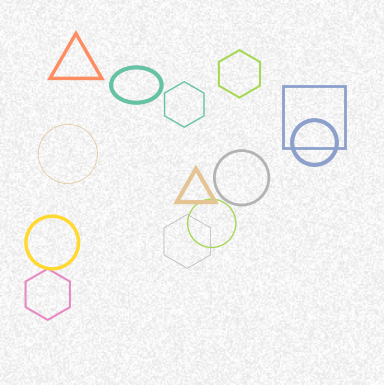[{"shape": "oval", "thickness": 3, "radius": 0.33, "center": [0.354, 0.779]}, {"shape": "hexagon", "thickness": 1, "radius": 0.3, "center": [0.479, 0.729]}, {"shape": "triangle", "thickness": 2.5, "radius": 0.39, "center": [0.197, 0.835]}, {"shape": "square", "thickness": 2, "radius": 0.4, "center": [0.815, 0.695]}, {"shape": "circle", "thickness": 3, "radius": 0.29, "center": [0.817, 0.63]}, {"shape": "hexagon", "thickness": 1.5, "radius": 0.33, "center": [0.124, 0.236]}, {"shape": "circle", "thickness": 1, "radius": 0.31, "center": [0.55, 0.42]}, {"shape": "hexagon", "thickness": 1.5, "radius": 0.31, "center": [0.622, 0.808]}, {"shape": "circle", "thickness": 2.5, "radius": 0.34, "center": [0.136, 0.37]}, {"shape": "triangle", "thickness": 3, "radius": 0.29, "center": [0.509, 0.504]}, {"shape": "circle", "thickness": 0.5, "radius": 0.38, "center": [0.176, 0.6]}, {"shape": "circle", "thickness": 2, "radius": 0.35, "center": [0.628, 0.538]}, {"shape": "hexagon", "thickness": 0.5, "radius": 0.35, "center": [0.486, 0.373]}]